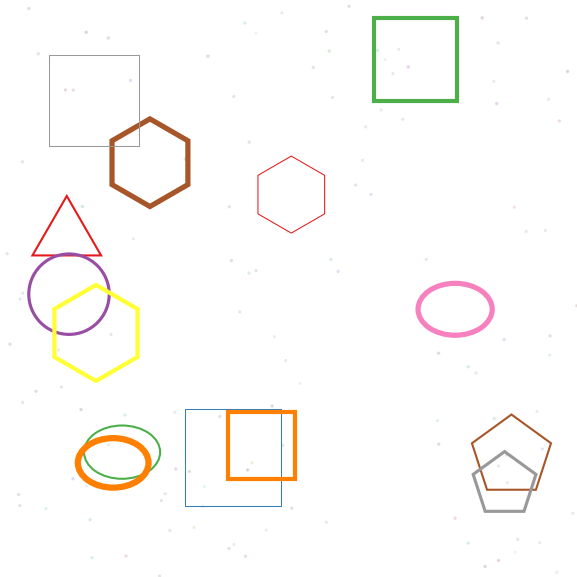[{"shape": "hexagon", "thickness": 0.5, "radius": 0.33, "center": [0.504, 0.662]}, {"shape": "triangle", "thickness": 1, "radius": 0.34, "center": [0.116, 0.591]}, {"shape": "square", "thickness": 0.5, "radius": 0.42, "center": [0.403, 0.207]}, {"shape": "square", "thickness": 2, "radius": 0.36, "center": [0.719, 0.895]}, {"shape": "oval", "thickness": 1, "radius": 0.33, "center": [0.211, 0.216]}, {"shape": "circle", "thickness": 1.5, "radius": 0.35, "center": [0.119, 0.49]}, {"shape": "square", "thickness": 2, "radius": 0.29, "center": [0.453, 0.227]}, {"shape": "oval", "thickness": 3, "radius": 0.31, "center": [0.196, 0.198]}, {"shape": "hexagon", "thickness": 2, "radius": 0.42, "center": [0.166, 0.423]}, {"shape": "hexagon", "thickness": 2.5, "radius": 0.38, "center": [0.26, 0.717]}, {"shape": "pentagon", "thickness": 1, "radius": 0.36, "center": [0.886, 0.209]}, {"shape": "oval", "thickness": 2.5, "radius": 0.32, "center": [0.788, 0.464]}, {"shape": "square", "thickness": 0.5, "radius": 0.39, "center": [0.162, 0.825]}, {"shape": "pentagon", "thickness": 1.5, "radius": 0.29, "center": [0.874, 0.16]}]